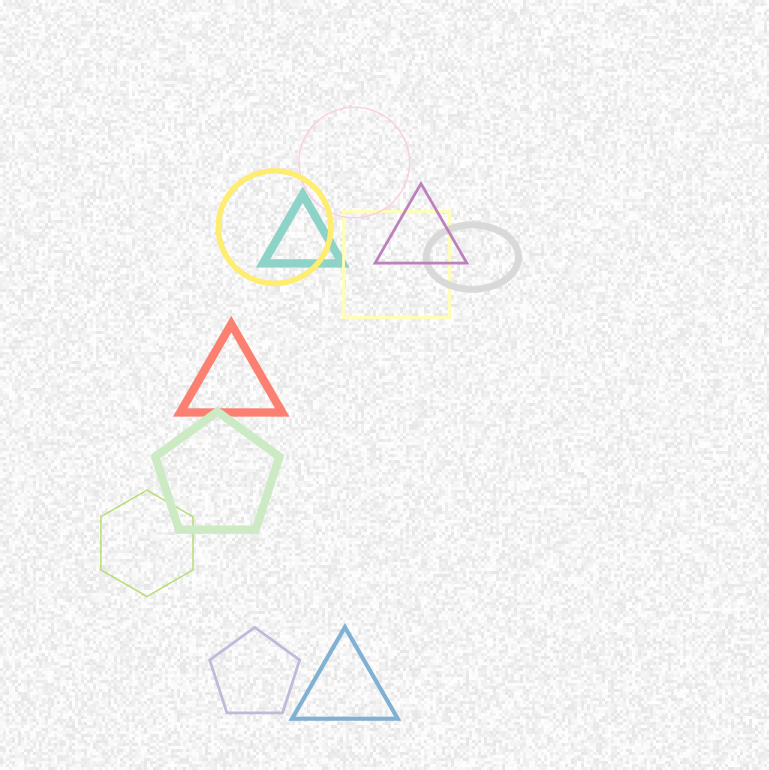[{"shape": "triangle", "thickness": 3, "radius": 0.3, "center": [0.393, 0.688]}, {"shape": "square", "thickness": 1, "radius": 0.34, "center": [0.514, 0.658]}, {"shape": "pentagon", "thickness": 1, "radius": 0.31, "center": [0.331, 0.124]}, {"shape": "triangle", "thickness": 3, "radius": 0.38, "center": [0.3, 0.503]}, {"shape": "triangle", "thickness": 1.5, "radius": 0.4, "center": [0.448, 0.106]}, {"shape": "hexagon", "thickness": 0.5, "radius": 0.35, "center": [0.191, 0.294]}, {"shape": "circle", "thickness": 0.5, "radius": 0.36, "center": [0.46, 0.789]}, {"shape": "oval", "thickness": 2.5, "radius": 0.3, "center": [0.614, 0.666]}, {"shape": "triangle", "thickness": 1, "radius": 0.34, "center": [0.547, 0.693]}, {"shape": "pentagon", "thickness": 3, "radius": 0.42, "center": [0.282, 0.381]}, {"shape": "circle", "thickness": 2, "radius": 0.37, "center": [0.357, 0.705]}]